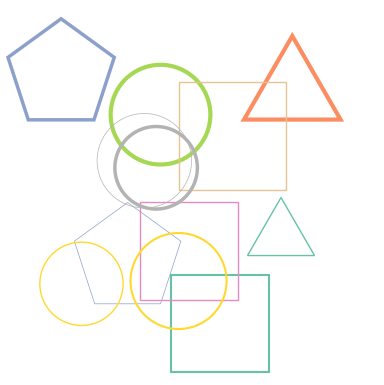[{"shape": "square", "thickness": 1.5, "radius": 0.63, "center": [0.571, 0.16]}, {"shape": "triangle", "thickness": 1, "radius": 0.5, "center": [0.73, 0.387]}, {"shape": "triangle", "thickness": 3, "radius": 0.72, "center": [0.759, 0.762]}, {"shape": "pentagon", "thickness": 0.5, "radius": 0.73, "center": [0.331, 0.329]}, {"shape": "pentagon", "thickness": 2.5, "radius": 0.73, "center": [0.159, 0.806]}, {"shape": "square", "thickness": 1, "radius": 0.63, "center": [0.491, 0.348]}, {"shape": "circle", "thickness": 3, "radius": 0.65, "center": [0.417, 0.702]}, {"shape": "circle", "thickness": 1, "radius": 0.54, "center": [0.212, 0.263]}, {"shape": "circle", "thickness": 1.5, "radius": 0.62, "center": [0.464, 0.27]}, {"shape": "square", "thickness": 1, "radius": 0.7, "center": [0.604, 0.646]}, {"shape": "circle", "thickness": 0.5, "radius": 0.61, "center": [0.375, 0.583]}, {"shape": "circle", "thickness": 2.5, "radius": 0.54, "center": [0.406, 0.564]}]